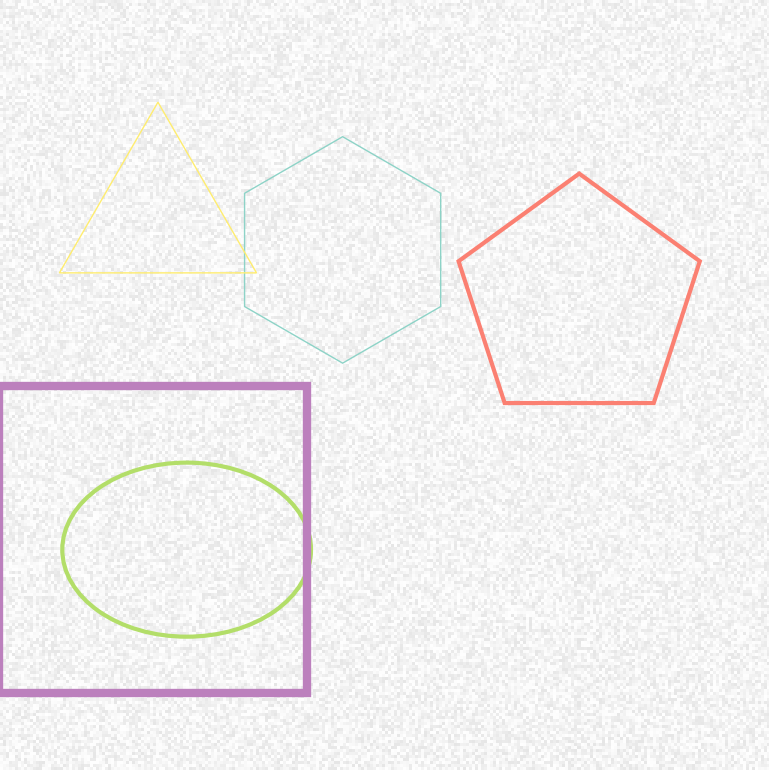[{"shape": "hexagon", "thickness": 0.5, "radius": 0.74, "center": [0.445, 0.675]}, {"shape": "pentagon", "thickness": 1.5, "radius": 0.82, "center": [0.752, 0.61]}, {"shape": "oval", "thickness": 1.5, "radius": 0.81, "center": [0.242, 0.286]}, {"shape": "square", "thickness": 3, "radius": 1.0, "center": [0.199, 0.3]}, {"shape": "triangle", "thickness": 0.5, "radius": 0.74, "center": [0.205, 0.72]}]